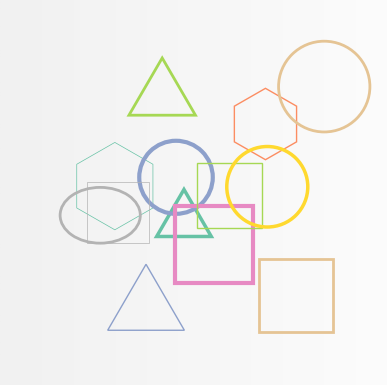[{"shape": "triangle", "thickness": 2.5, "radius": 0.41, "center": [0.475, 0.426]}, {"shape": "hexagon", "thickness": 0.5, "radius": 0.57, "center": [0.296, 0.517]}, {"shape": "hexagon", "thickness": 1, "radius": 0.46, "center": [0.685, 0.678]}, {"shape": "circle", "thickness": 3, "radius": 0.47, "center": [0.454, 0.539]}, {"shape": "triangle", "thickness": 1, "radius": 0.57, "center": [0.377, 0.199]}, {"shape": "square", "thickness": 3, "radius": 0.5, "center": [0.552, 0.364]}, {"shape": "square", "thickness": 1, "radius": 0.42, "center": [0.592, 0.492]}, {"shape": "triangle", "thickness": 2, "radius": 0.5, "center": [0.419, 0.75]}, {"shape": "circle", "thickness": 2.5, "radius": 0.52, "center": [0.69, 0.515]}, {"shape": "circle", "thickness": 2, "radius": 0.59, "center": [0.837, 0.775]}, {"shape": "square", "thickness": 2, "radius": 0.47, "center": [0.764, 0.233]}, {"shape": "square", "thickness": 0.5, "radius": 0.4, "center": [0.305, 0.448]}, {"shape": "oval", "thickness": 2, "radius": 0.52, "center": [0.259, 0.441]}]